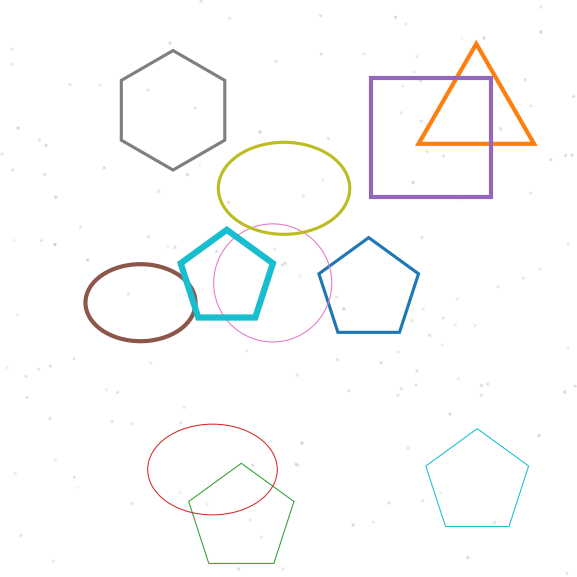[{"shape": "pentagon", "thickness": 1.5, "radius": 0.45, "center": [0.638, 0.497]}, {"shape": "triangle", "thickness": 2, "radius": 0.58, "center": [0.825, 0.808]}, {"shape": "pentagon", "thickness": 0.5, "radius": 0.48, "center": [0.418, 0.101]}, {"shape": "oval", "thickness": 0.5, "radius": 0.56, "center": [0.368, 0.186]}, {"shape": "square", "thickness": 2, "radius": 0.52, "center": [0.746, 0.761]}, {"shape": "oval", "thickness": 2, "radius": 0.48, "center": [0.243, 0.475]}, {"shape": "circle", "thickness": 0.5, "radius": 0.51, "center": [0.472, 0.509]}, {"shape": "hexagon", "thickness": 1.5, "radius": 0.52, "center": [0.3, 0.808]}, {"shape": "oval", "thickness": 1.5, "radius": 0.57, "center": [0.492, 0.673]}, {"shape": "pentagon", "thickness": 3, "radius": 0.42, "center": [0.393, 0.517]}, {"shape": "pentagon", "thickness": 0.5, "radius": 0.47, "center": [0.826, 0.163]}]